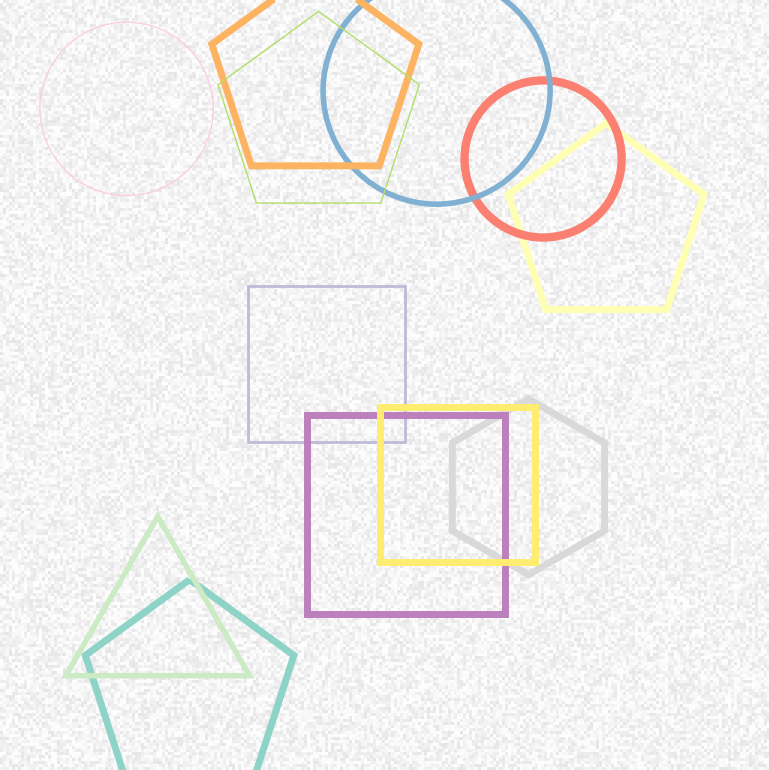[{"shape": "pentagon", "thickness": 2.5, "radius": 0.71, "center": [0.246, 0.105]}, {"shape": "pentagon", "thickness": 2.5, "radius": 0.67, "center": [0.787, 0.706]}, {"shape": "square", "thickness": 1, "radius": 0.51, "center": [0.424, 0.527]}, {"shape": "circle", "thickness": 3, "radius": 0.51, "center": [0.705, 0.794]}, {"shape": "circle", "thickness": 2, "radius": 0.74, "center": [0.567, 0.882]}, {"shape": "pentagon", "thickness": 2.5, "radius": 0.71, "center": [0.41, 0.899]}, {"shape": "pentagon", "thickness": 0.5, "radius": 0.69, "center": [0.414, 0.848]}, {"shape": "circle", "thickness": 0.5, "radius": 0.56, "center": [0.164, 0.859]}, {"shape": "hexagon", "thickness": 2.5, "radius": 0.57, "center": [0.686, 0.368]}, {"shape": "square", "thickness": 2.5, "radius": 0.65, "center": [0.527, 0.332]}, {"shape": "triangle", "thickness": 2, "radius": 0.69, "center": [0.205, 0.191]}, {"shape": "square", "thickness": 2.5, "radius": 0.5, "center": [0.594, 0.371]}]